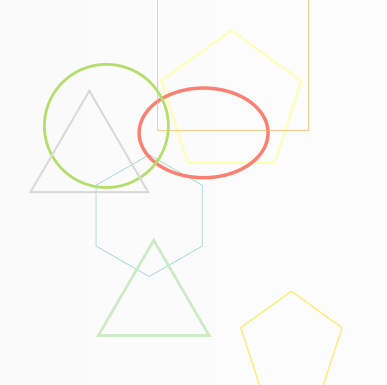[{"shape": "hexagon", "thickness": 0.5, "radius": 0.79, "center": [0.385, 0.44]}, {"shape": "pentagon", "thickness": 1.5, "radius": 0.95, "center": [0.597, 0.731]}, {"shape": "oval", "thickness": 2.5, "radius": 0.83, "center": [0.525, 0.655]}, {"shape": "square", "thickness": 0.5, "radius": 0.97, "center": [0.601, 0.858]}, {"shape": "circle", "thickness": 2, "radius": 0.8, "center": [0.275, 0.673]}, {"shape": "triangle", "thickness": 1.5, "radius": 0.88, "center": [0.231, 0.589]}, {"shape": "triangle", "thickness": 2, "radius": 0.83, "center": [0.397, 0.211]}, {"shape": "pentagon", "thickness": 1, "radius": 0.69, "center": [0.752, 0.106]}]